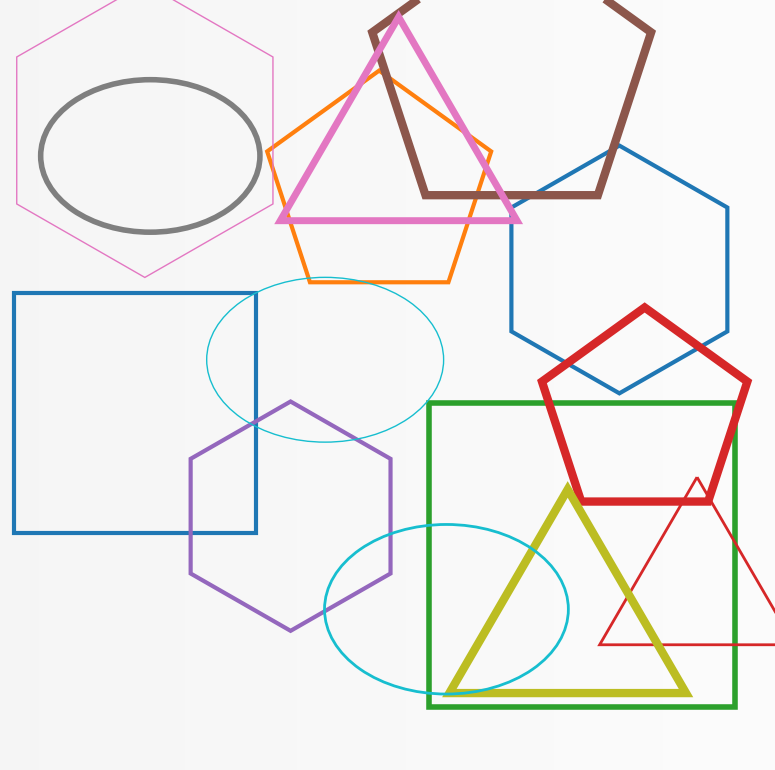[{"shape": "square", "thickness": 1.5, "radius": 0.78, "center": [0.175, 0.463]}, {"shape": "hexagon", "thickness": 1.5, "radius": 0.8, "center": [0.799, 0.65]}, {"shape": "pentagon", "thickness": 1.5, "radius": 0.76, "center": [0.489, 0.756]}, {"shape": "square", "thickness": 2, "radius": 0.99, "center": [0.75, 0.279]}, {"shape": "triangle", "thickness": 1, "radius": 0.73, "center": [0.899, 0.235]}, {"shape": "pentagon", "thickness": 3, "radius": 0.7, "center": [0.832, 0.461]}, {"shape": "hexagon", "thickness": 1.5, "radius": 0.74, "center": [0.375, 0.33]}, {"shape": "pentagon", "thickness": 3, "radius": 0.95, "center": [0.66, 0.9]}, {"shape": "triangle", "thickness": 2.5, "radius": 0.88, "center": [0.514, 0.802]}, {"shape": "hexagon", "thickness": 0.5, "radius": 0.95, "center": [0.187, 0.831]}, {"shape": "oval", "thickness": 2, "radius": 0.71, "center": [0.194, 0.797]}, {"shape": "triangle", "thickness": 3, "radius": 0.88, "center": [0.732, 0.188]}, {"shape": "oval", "thickness": 1, "radius": 0.79, "center": [0.576, 0.209]}, {"shape": "oval", "thickness": 0.5, "radius": 0.76, "center": [0.42, 0.533]}]